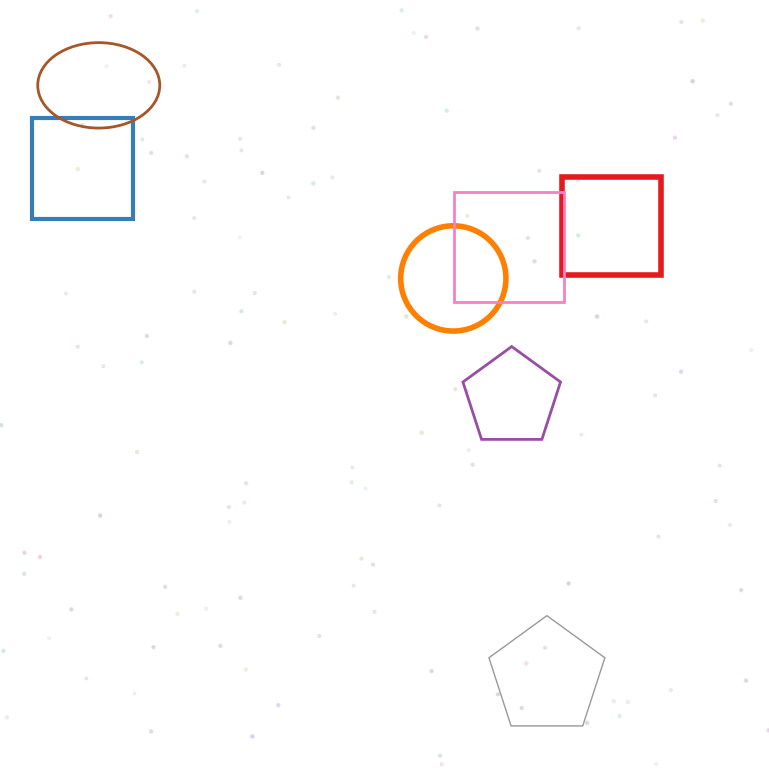[{"shape": "square", "thickness": 2, "radius": 0.32, "center": [0.794, 0.706]}, {"shape": "square", "thickness": 1.5, "radius": 0.33, "center": [0.107, 0.781]}, {"shape": "pentagon", "thickness": 1, "radius": 0.33, "center": [0.665, 0.483]}, {"shape": "circle", "thickness": 2, "radius": 0.34, "center": [0.589, 0.638]}, {"shape": "oval", "thickness": 1, "radius": 0.4, "center": [0.128, 0.889]}, {"shape": "square", "thickness": 1, "radius": 0.36, "center": [0.661, 0.679]}, {"shape": "pentagon", "thickness": 0.5, "radius": 0.4, "center": [0.71, 0.121]}]